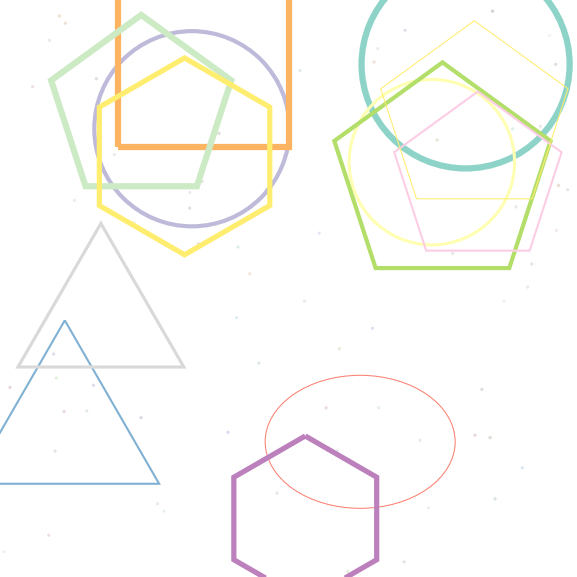[{"shape": "circle", "thickness": 3, "radius": 0.9, "center": [0.806, 0.888]}, {"shape": "circle", "thickness": 1.5, "radius": 0.72, "center": [0.748, 0.718]}, {"shape": "circle", "thickness": 2, "radius": 0.84, "center": [0.332, 0.776]}, {"shape": "oval", "thickness": 0.5, "radius": 0.82, "center": [0.624, 0.234]}, {"shape": "triangle", "thickness": 1, "radius": 0.94, "center": [0.112, 0.256]}, {"shape": "square", "thickness": 3, "radius": 0.74, "center": [0.352, 0.892]}, {"shape": "pentagon", "thickness": 2, "radius": 0.98, "center": [0.766, 0.694]}, {"shape": "pentagon", "thickness": 1, "radius": 0.76, "center": [0.828, 0.688]}, {"shape": "triangle", "thickness": 1.5, "radius": 0.83, "center": [0.175, 0.446]}, {"shape": "hexagon", "thickness": 2.5, "radius": 0.71, "center": [0.529, 0.101]}, {"shape": "pentagon", "thickness": 3, "radius": 0.82, "center": [0.245, 0.809]}, {"shape": "hexagon", "thickness": 2.5, "radius": 0.85, "center": [0.32, 0.728]}, {"shape": "pentagon", "thickness": 0.5, "radius": 0.85, "center": [0.821, 0.793]}]